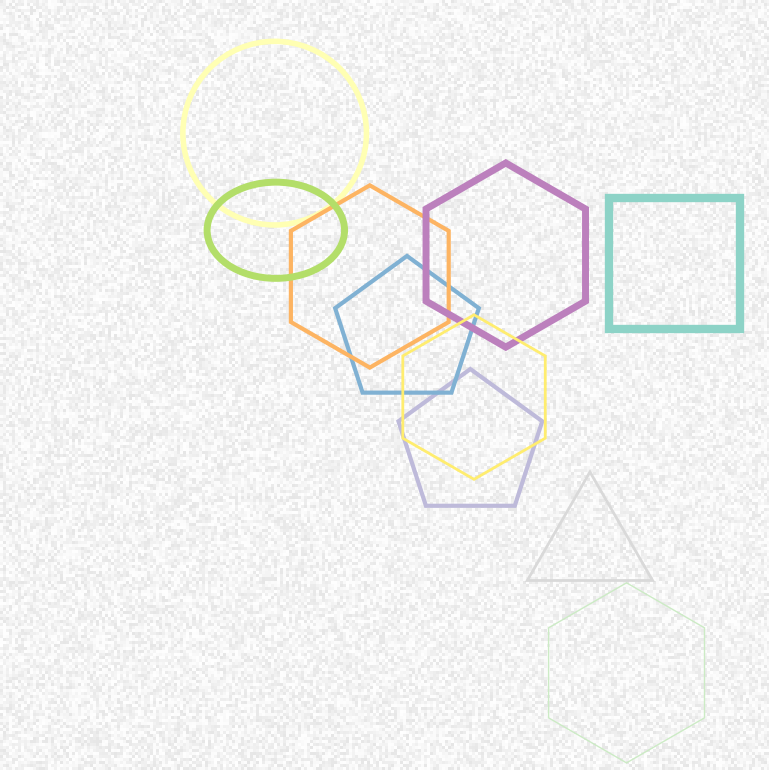[{"shape": "square", "thickness": 3, "radius": 0.43, "center": [0.876, 0.658]}, {"shape": "circle", "thickness": 2, "radius": 0.6, "center": [0.357, 0.827]}, {"shape": "pentagon", "thickness": 1.5, "radius": 0.49, "center": [0.611, 0.423]}, {"shape": "pentagon", "thickness": 1.5, "radius": 0.49, "center": [0.529, 0.569]}, {"shape": "hexagon", "thickness": 1.5, "radius": 0.59, "center": [0.48, 0.641]}, {"shape": "oval", "thickness": 2.5, "radius": 0.45, "center": [0.358, 0.701]}, {"shape": "triangle", "thickness": 1, "radius": 0.47, "center": [0.766, 0.293]}, {"shape": "hexagon", "thickness": 2.5, "radius": 0.6, "center": [0.657, 0.669]}, {"shape": "hexagon", "thickness": 0.5, "radius": 0.58, "center": [0.814, 0.126]}, {"shape": "hexagon", "thickness": 1, "radius": 0.53, "center": [0.616, 0.484]}]